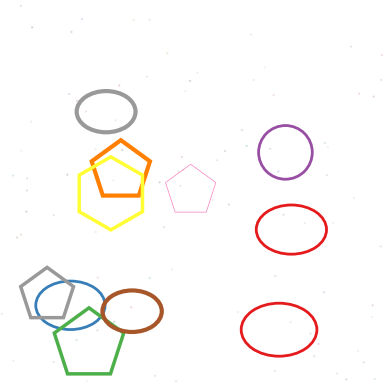[{"shape": "oval", "thickness": 2, "radius": 0.46, "center": [0.757, 0.404]}, {"shape": "oval", "thickness": 2, "radius": 0.49, "center": [0.725, 0.144]}, {"shape": "oval", "thickness": 2, "radius": 0.45, "center": [0.183, 0.207]}, {"shape": "pentagon", "thickness": 2.5, "radius": 0.47, "center": [0.231, 0.106]}, {"shape": "circle", "thickness": 2, "radius": 0.35, "center": [0.741, 0.604]}, {"shape": "pentagon", "thickness": 3, "radius": 0.4, "center": [0.314, 0.556]}, {"shape": "hexagon", "thickness": 2.5, "radius": 0.47, "center": [0.288, 0.498]}, {"shape": "oval", "thickness": 3, "radius": 0.39, "center": [0.343, 0.192]}, {"shape": "pentagon", "thickness": 0.5, "radius": 0.34, "center": [0.495, 0.505]}, {"shape": "oval", "thickness": 3, "radius": 0.38, "center": [0.276, 0.71]}, {"shape": "pentagon", "thickness": 2.5, "radius": 0.36, "center": [0.122, 0.233]}]